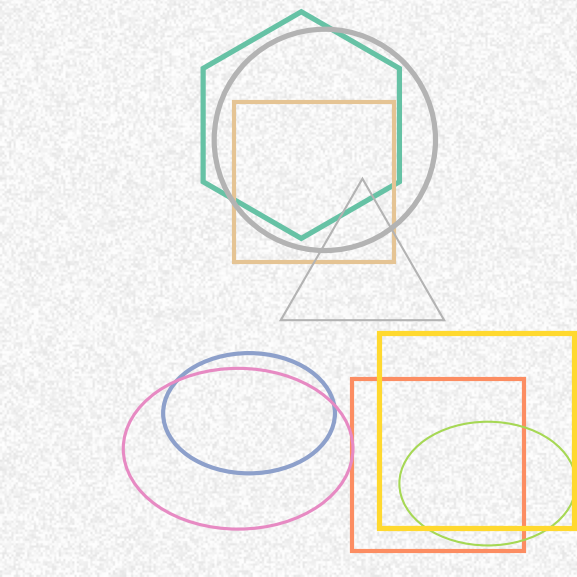[{"shape": "hexagon", "thickness": 2.5, "radius": 0.98, "center": [0.522, 0.783]}, {"shape": "square", "thickness": 2, "radius": 0.74, "center": [0.759, 0.194]}, {"shape": "oval", "thickness": 2, "radius": 0.74, "center": [0.431, 0.284]}, {"shape": "oval", "thickness": 1.5, "radius": 0.99, "center": [0.412, 0.222]}, {"shape": "oval", "thickness": 1, "radius": 0.77, "center": [0.845, 0.162]}, {"shape": "square", "thickness": 2.5, "radius": 0.84, "center": [0.826, 0.254]}, {"shape": "square", "thickness": 2, "radius": 0.69, "center": [0.543, 0.684]}, {"shape": "triangle", "thickness": 1, "radius": 0.82, "center": [0.628, 0.526]}, {"shape": "circle", "thickness": 2.5, "radius": 0.96, "center": [0.563, 0.757]}]